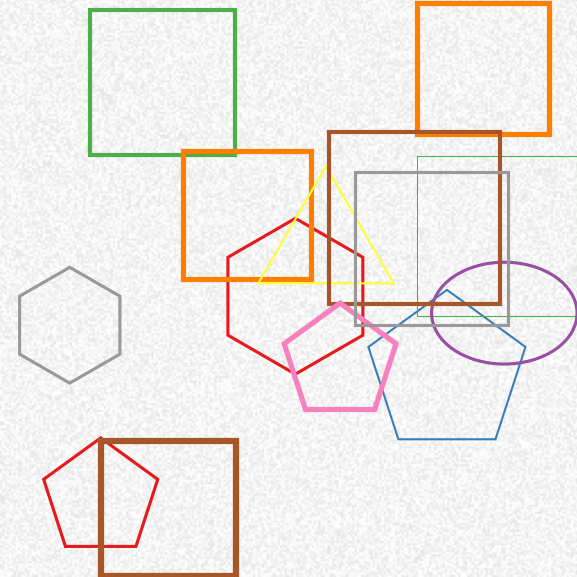[{"shape": "pentagon", "thickness": 1.5, "radius": 0.52, "center": [0.174, 0.137]}, {"shape": "hexagon", "thickness": 1.5, "radius": 0.67, "center": [0.511, 0.486]}, {"shape": "pentagon", "thickness": 1, "radius": 0.72, "center": [0.774, 0.354]}, {"shape": "square", "thickness": 2, "radius": 0.63, "center": [0.281, 0.856]}, {"shape": "square", "thickness": 0.5, "radius": 0.69, "center": [0.86, 0.59]}, {"shape": "oval", "thickness": 1.5, "radius": 0.63, "center": [0.873, 0.457]}, {"shape": "square", "thickness": 2.5, "radius": 0.57, "center": [0.836, 0.881]}, {"shape": "square", "thickness": 2.5, "radius": 0.55, "center": [0.428, 0.626]}, {"shape": "triangle", "thickness": 1, "radius": 0.68, "center": [0.564, 0.576]}, {"shape": "square", "thickness": 3, "radius": 0.58, "center": [0.292, 0.118]}, {"shape": "square", "thickness": 2, "radius": 0.74, "center": [0.718, 0.622]}, {"shape": "pentagon", "thickness": 2.5, "radius": 0.51, "center": [0.589, 0.372]}, {"shape": "hexagon", "thickness": 1.5, "radius": 0.5, "center": [0.121, 0.436]}, {"shape": "square", "thickness": 1.5, "radius": 0.66, "center": [0.747, 0.568]}]